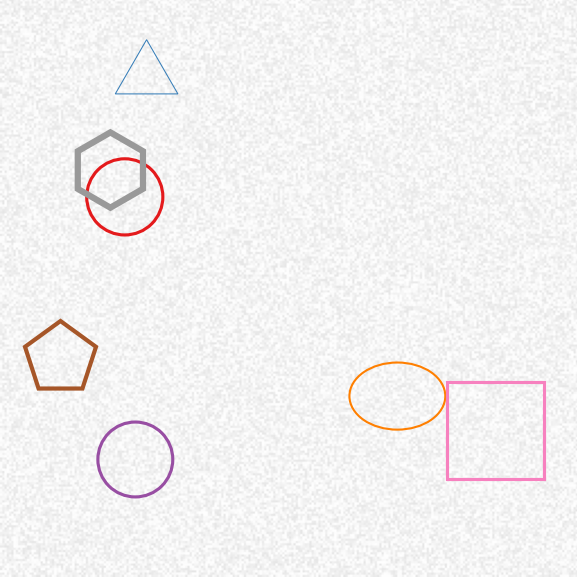[{"shape": "circle", "thickness": 1.5, "radius": 0.33, "center": [0.216, 0.658]}, {"shape": "triangle", "thickness": 0.5, "radius": 0.31, "center": [0.254, 0.868]}, {"shape": "circle", "thickness": 1.5, "radius": 0.32, "center": [0.234, 0.203]}, {"shape": "oval", "thickness": 1, "radius": 0.41, "center": [0.688, 0.313]}, {"shape": "pentagon", "thickness": 2, "radius": 0.32, "center": [0.105, 0.379]}, {"shape": "square", "thickness": 1.5, "radius": 0.42, "center": [0.858, 0.254]}, {"shape": "hexagon", "thickness": 3, "radius": 0.33, "center": [0.191, 0.705]}]